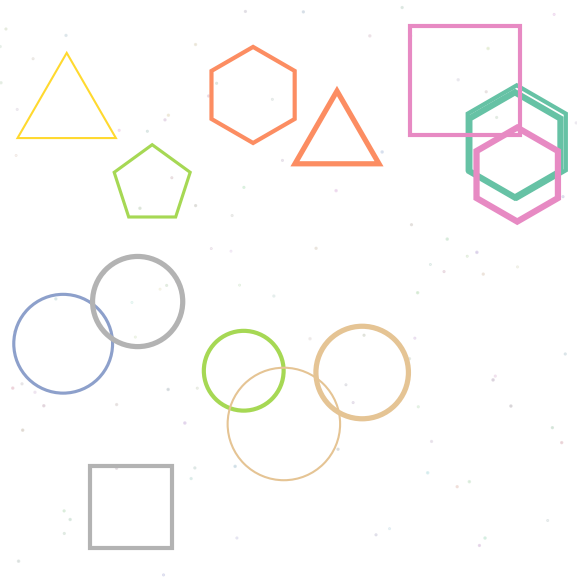[{"shape": "hexagon", "thickness": 2, "radius": 0.49, "center": [0.895, 0.753]}, {"shape": "hexagon", "thickness": 3, "radius": 0.46, "center": [0.892, 0.748]}, {"shape": "hexagon", "thickness": 2, "radius": 0.42, "center": [0.438, 0.835]}, {"shape": "triangle", "thickness": 2.5, "radius": 0.42, "center": [0.584, 0.758]}, {"shape": "circle", "thickness": 1.5, "radius": 0.43, "center": [0.109, 0.404]}, {"shape": "square", "thickness": 2, "radius": 0.47, "center": [0.805, 0.859]}, {"shape": "hexagon", "thickness": 3, "radius": 0.41, "center": [0.896, 0.697]}, {"shape": "circle", "thickness": 2, "radius": 0.35, "center": [0.422, 0.357]}, {"shape": "pentagon", "thickness": 1.5, "radius": 0.35, "center": [0.264, 0.679]}, {"shape": "triangle", "thickness": 1, "radius": 0.49, "center": [0.116, 0.809]}, {"shape": "circle", "thickness": 1, "radius": 0.49, "center": [0.492, 0.265]}, {"shape": "circle", "thickness": 2.5, "radius": 0.4, "center": [0.627, 0.354]}, {"shape": "square", "thickness": 2, "radius": 0.36, "center": [0.226, 0.122]}, {"shape": "circle", "thickness": 2.5, "radius": 0.39, "center": [0.238, 0.477]}]